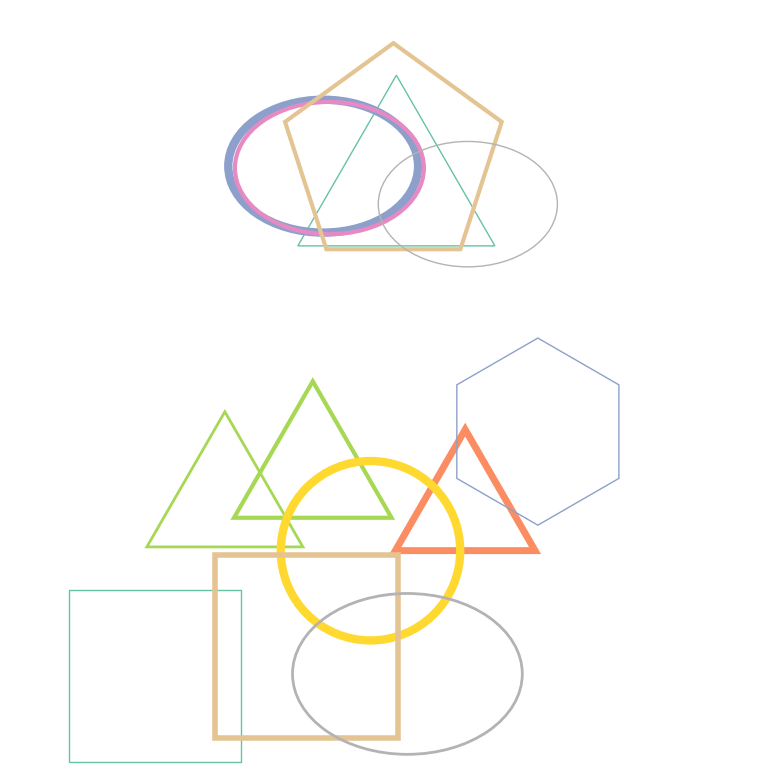[{"shape": "square", "thickness": 0.5, "radius": 0.56, "center": [0.201, 0.122]}, {"shape": "triangle", "thickness": 0.5, "radius": 0.74, "center": [0.515, 0.755]}, {"shape": "triangle", "thickness": 2.5, "radius": 0.52, "center": [0.604, 0.337]}, {"shape": "oval", "thickness": 3, "radius": 0.62, "center": [0.42, 0.784]}, {"shape": "hexagon", "thickness": 0.5, "radius": 0.61, "center": [0.699, 0.439]}, {"shape": "oval", "thickness": 1.5, "radius": 0.61, "center": [0.428, 0.782]}, {"shape": "triangle", "thickness": 1.5, "radius": 0.59, "center": [0.406, 0.387]}, {"shape": "triangle", "thickness": 1, "radius": 0.58, "center": [0.292, 0.348]}, {"shape": "circle", "thickness": 3, "radius": 0.58, "center": [0.481, 0.285]}, {"shape": "square", "thickness": 2, "radius": 0.59, "center": [0.398, 0.16]}, {"shape": "pentagon", "thickness": 1.5, "radius": 0.74, "center": [0.511, 0.796]}, {"shape": "oval", "thickness": 1, "radius": 0.75, "center": [0.529, 0.125]}, {"shape": "oval", "thickness": 0.5, "radius": 0.58, "center": [0.608, 0.735]}]